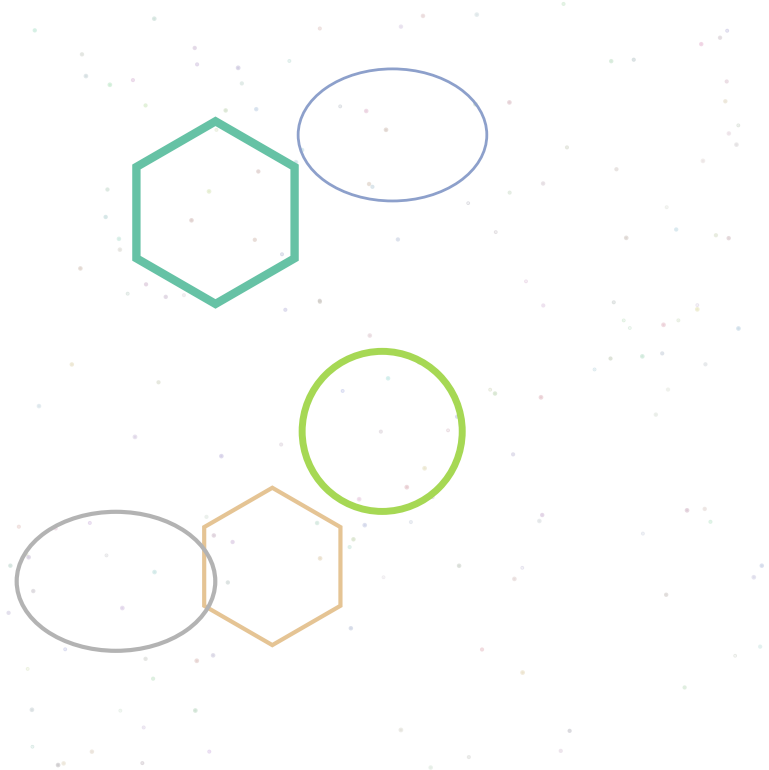[{"shape": "hexagon", "thickness": 3, "radius": 0.59, "center": [0.28, 0.724]}, {"shape": "oval", "thickness": 1, "radius": 0.61, "center": [0.51, 0.825]}, {"shape": "circle", "thickness": 2.5, "radius": 0.52, "center": [0.496, 0.44]}, {"shape": "hexagon", "thickness": 1.5, "radius": 0.51, "center": [0.354, 0.264]}, {"shape": "oval", "thickness": 1.5, "radius": 0.64, "center": [0.151, 0.245]}]